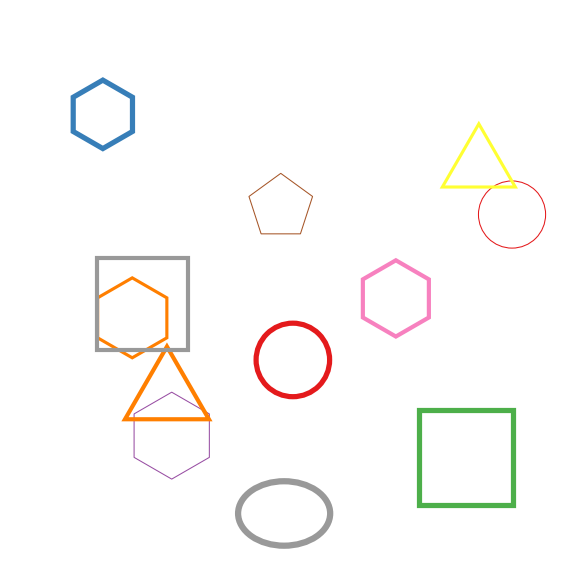[{"shape": "circle", "thickness": 2.5, "radius": 0.32, "center": [0.507, 0.376]}, {"shape": "circle", "thickness": 0.5, "radius": 0.29, "center": [0.887, 0.628]}, {"shape": "hexagon", "thickness": 2.5, "radius": 0.3, "center": [0.178, 0.801]}, {"shape": "square", "thickness": 2.5, "radius": 0.41, "center": [0.807, 0.207]}, {"shape": "hexagon", "thickness": 0.5, "radius": 0.38, "center": [0.297, 0.245]}, {"shape": "hexagon", "thickness": 1.5, "radius": 0.35, "center": [0.229, 0.449]}, {"shape": "triangle", "thickness": 2, "radius": 0.42, "center": [0.289, 0.315]}, {"shape": "triangle", "thickness": 1.5, "radius": 0.36, "center": [0.829, 0.712]}, {"shape": "pentagon", "thickness": 0.5, "radius": 0.29, "center": [0.486, 0.641]}, {"shape": "hexagon", "thickness": 2, "radius": 0.33, "center": [0.685, 0.482]}, {"shape": "square", "thickness": 2, "radius": 0.4, "center": [0.247, 0.473]}, {"shape": "oval", "thickness": 3, "radius": 0.4, "center": [0.492, 0.11]}]